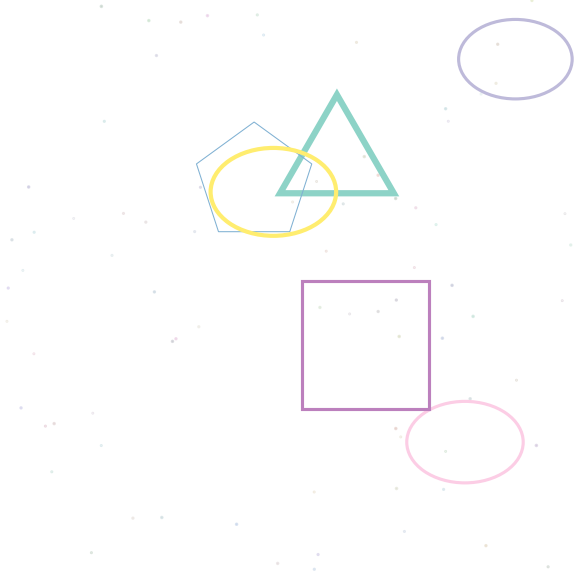[{"shape": "triangle", "thickness": 3, "radius": 0.57, "center": [0.583, 0.721]}, {"shape": "oval", "thickness": 1.5, "radius": 0.49, "center": [0.892, 0.897]}, {"shape": "pentagon", "thickness": 0.5, "radius": 0.52, "center": [0.44, 0.683]}, {"shape": "oval", "thickness": 1.5, "radius": 0.5, "center": [0.805, 0.234]}, {"shape": "square", "thickness": 1.5, "radius": 0.55, "center": [0.633, 0.401]}, {"shape": "oval", "thickness": 2, "radius": 0.54, "center": [0.473, 0.667]}]